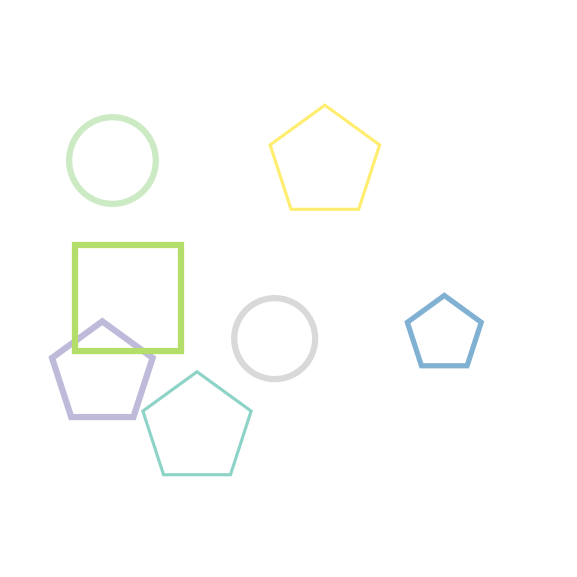[{"shape": "pentagon", "thickness": 1.5, "radius": 0.49, "center": [0.341, 0.257]}, {"shape": "pentagon", "thickness": 3, "radius": 0.46, "center": [0.177, 0.351]}, {"shape": "pentagon", "thickness": 2.5, "radius": 0.34, "center": [0.769, 0.42]}, {"shape": "square", "thickness": 3, "radius": 0.46, "center": [0.222, 0.483]}, {"shape": "circle", "thickness": 3, "radius": 0.35, "center": [0.476, 0.413]}, {"shape": "circle", "thickness": 3, "radius": 0.38, "center": [0.195, 0.721]}, {"shape": "pentagon", "thickness": 1.5, "radius": 0.5, "center": [0.563, 0.717]}]